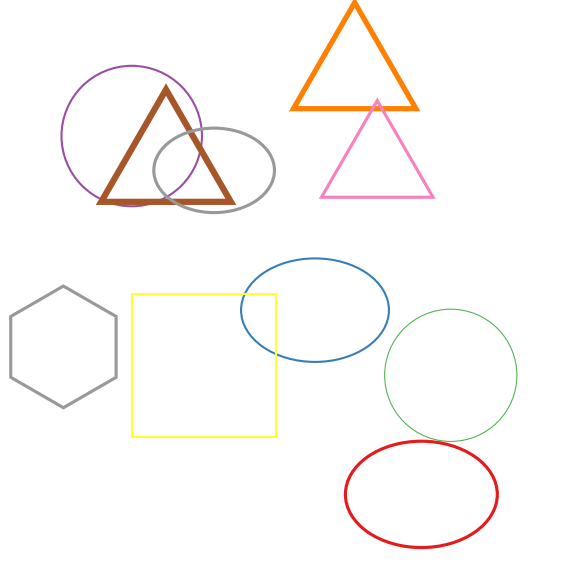[{"shape": "oval", "thickness": 1.5, "radius": 0.66, "center": [0.73, 0.143]}, {"shape": "oval", "thickness": 1, "radius": 0.64, "center": [0.545, 0.462]}, {"shape": "circle", "thickness": 0.5, "radius": 0.57, "center": [0.781, 0.349]}, {"shape": "circle", "thickness": 1, "radius": 0.61, "center": [0.228, 0.764]}, {"shape": "triangle", "thickness": 2.5, "radius": 0.61, "center": [0.614, 0.872]}, {"shape": "square", "thickness": 1, "radius": 0.62, "center": [0.353, 0.367]}, {"shape": "triangle", "thickness": 3, "radius": 0.65, "center": [0.287, 0.714]}, {"shape": "triangle", "thickness": 1.5, "radius": 0.56, "center": [0.653, 0.713]}, {"shape": "hexagon", "thickness": 1.5, "radius": 0.53, "center": [0.11, 0.398]}, {"shape": "oval", "thickness": 1.5, "radius": 0.52, "center": [0.371, 0.704]}]